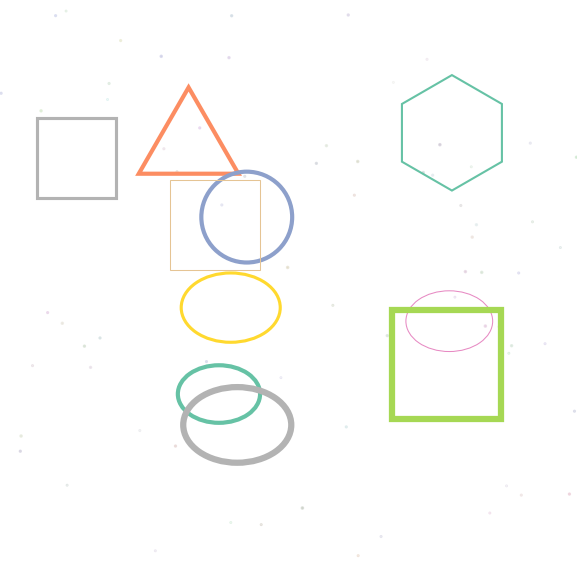[{"shape": "oval", "thickness": 2, "radius": 0.36, "center": [0.379, 0.317]}, {"shape": "hexagon", "thickness": 1, "radius": 0.5, "center": [0.783, 0.769]}, {"shape": "triangle", "thickness": 2, "radius": 0.5, "center": [0.327, 0.748]}, {"shape": "circle", "thickness": 2, "radius": 0.39, "center": [0.427, 0.623]}, {"shape": "oval", "thickness": 0.5, "radius": 0.38, "center": [0.778, 0.443]}, {"shape": "square", "thickness": 3, "radius": 0.47, "center": [0.773, 0.368]}, {"shape": "oval", "thickness": 1.5, "radius": 0.43, "center": [0.4, 0.466]}, {"shape": "square", "thickness": 0.5, "radius": 0.39, "center": [0.373, 0.61]}, {"shape": "square", "thickness": 1.5, "radius": 0.34, "center": [0.133, 0.725]}, {"shape": "oval", "thickness": 3, "radius": 0.47, "center": [0.411, 0.263]}]